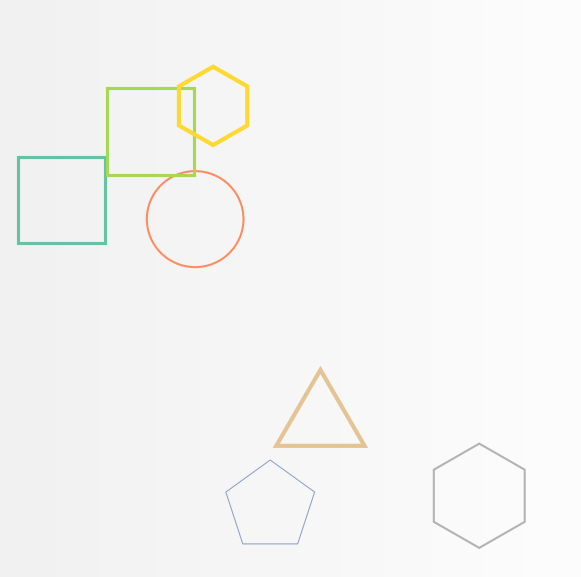[{"shape": "square", "thickness": 1.5, "radius": 0.37, "center": [0.106, 0.652]}, {"shape": "circle", "thickness": 1, "radius": 0.42, "center": [0.336, 0.62]}, {"shape": "pentagon", "thickness": 0.5, "radius": 0.4, "center": [0.465, 0.122]}, {"shape": "square", "thickness": 1.5, "radius": 0.37, "center": [0.259, 0.772]}, {"shape": "hexagon", "thickness": 2, "radius": 0.34, "center": [0.367, 0.816]}, {"shape": "triangle", "thickness": 2, "radius": 0.44, "center": [0.551, 0.271]}, {"shape": "hexagon", "thickness": 1, "radius": 0.45, "center": [0.825, 0.141]}]